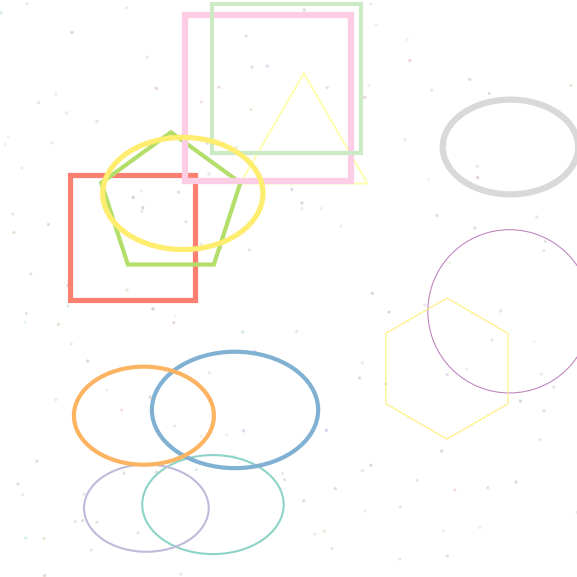[{"shape": "oval", "thickness": 1, "radius": 0.61, "center": [0.369, 0.125]}, {"shape": "triangle", "thickness": 1, "radius": 0.64, "center": [0.526, 0.745]}, {"shape": "oval", "thickness": 1, "radius": 0.54, "center": [0.253, 0.119]}, {"shape": "square", "thickness": 2.5, "radius": 0.54, "center": [0.229, 0.588]}, {"shape": "oval", "thickness": 2, "radius": 0.72, "center": [0.407, 0.289]}, {"shape": "oval", "thickness": 2, "radius": 0.61, "center": [0.249, 0.279]}, {"shape": "pentagon", "thickness": 2, "radius": 0.63, "center": [0.296, 0.643]}, {"shape": "square", "thickness": 3, "radius": 0.72, "center": [0.464, 0.829]}, {"shape": "oval", "thickness": 3, "radius": 0.59, "center": [0.884, 0.745]}, {"shape": "circle", "thickness": 0.5, "radius": 0.71, "center": [0.882, 0.46]}, {"shape": "square", "thickness": 2, "radius": 0.65, "center": [0.496, 0.864]}, {"shape": "hexagon", "thickness": 0.5, "radius": 0.61, "center": [0.774, 0.361]}, {"shape": "oval", "thickness": 2.5, "radius": 0.69, "center": [0.317, 0.664]}]